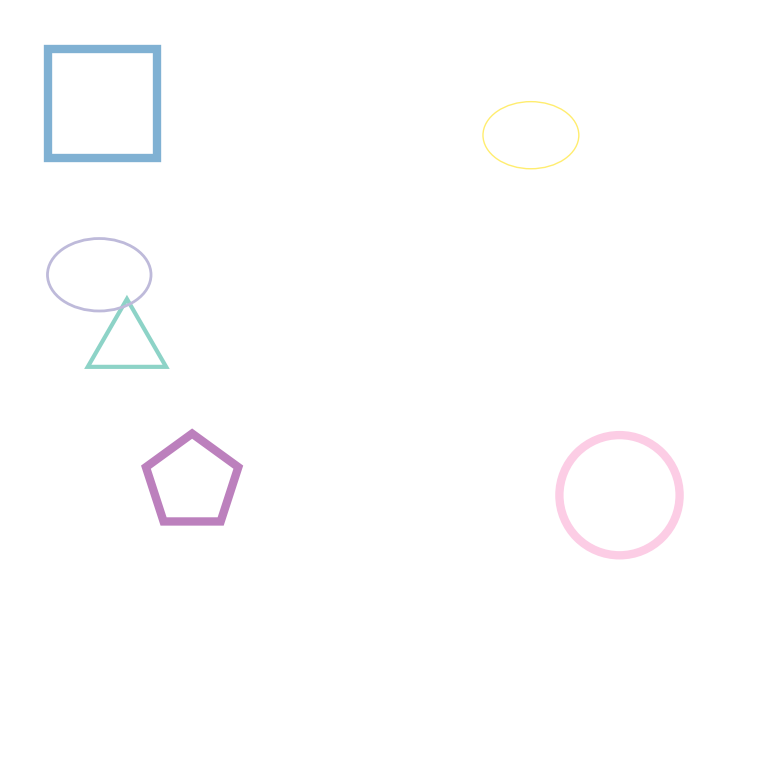[{"shape": "triangle", "thickness": 1.5, "radius": 0.29, "center": [0.165, 0.553]}, {"shape": "oval", "thickness": 1, "radius": 0.34, "center": [0.129, 0.643]}, {"shape": "square", "thickness": 3, "radius": 0.35, "center": [0.133, 0.865]}, {"shape": "circle", "thickness": 3, "radius": 0.39, "center": [0.805, 0.357]}, {"shape": "pentagon", "thickness": 3, "radius": 0.32, "center": [0.25, 0.374]}, {"shape": "oval", "thickness": 0.5, "radius": 0.31, "center": [0.689, 0.824]}]